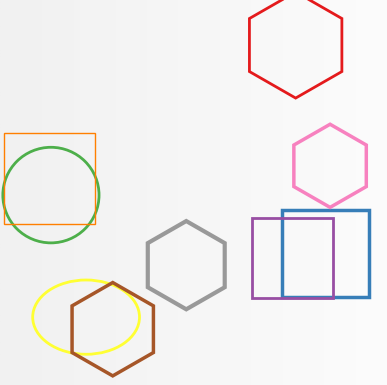[{"shape": "hexagon", "thickness": 2, "radius": 0.69, "center": [0.763, 0.883]}, {"shape": "square", "thickness": 2.5, "radius": 0.57, "center": [0.84, 0.341]}, {"shape": "circle", "thickness": 2, "radius": 0.62, "center": [0.131, 0.493]}, {"shape": "square", "thickness": 2, "radius": 0.52, "center": [0.755, 0.33]}, {"shape": "square", "thickness": 1, "radius": 0.59, "center": [0.128, 0.536]}, {"shape": "oval", "thickness": 2, "radius": 0.69, "center": [0.222, 0.176]}, {"shape": "hexagon", "thickness": 2.5, "radius": 0.61, "center": [0.291, 0.145]}, {"shape": "hexagon", "thickness": 2.5, "radius": 0.54, "center": [0.852, 0.569]}, {"shape": "hexagon", "thickness": 3, "radius": 0.57, "center": [0.481, 0.311]}]